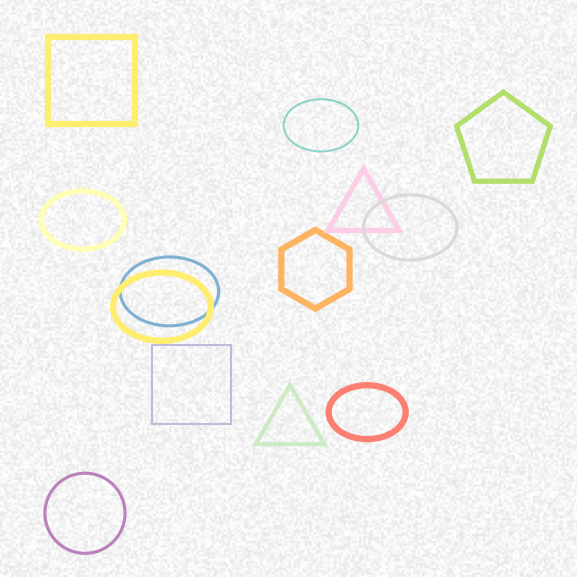[{"shape": "oval", "thickness": 1, "radius": 0.32, "center": [0.556, 0.782]}, {"shape": "oval", "thickness": 2.5, "radius": 0.36, "center": [0.143, 0.618]}, {"shape": "square", "thickness": 1, "radius": 0.34, "center": [0.332, 0.333]}, {"shape": "oval", "thickness": 3, "radius": 0.33, "center": [0.636, 0.285]}, {"shape": "oval", "thickness": 1.5, "radius": 0.43, "center": [0.293, 0.495]}, {"shape": "hexagon", "thickness": 3, "radius": 0.34, "center": [0.546, 0.533]}, {"shape": "pentagon", "thickness": 2.5, "radius": 0.43, "center": [0.872, 0.754]}, {"shape": "triangle", "thickness": 2.5, "radius": 0.36, "center": [0.63, 0.636]}, {"shape": "oval", "thickness": 1.5, "radius": 0.4, "center": [0.711, 0.605]}, {"shape": "circle", "thickness": 1.5, "radius": 0.35, "center": [0.147, 0.11]}, {"shape": "triangle", "thickness": 2, "radius": 0.34, "center": [0.502, 0.264]}, {"shape": "oval", "thickness": 3, "radius": 0.42, "center": [0.28, 0.468]}, {"shape": "square", "thickness": 3, "radius": 0.38, "center": [0.158, 0.86]}]